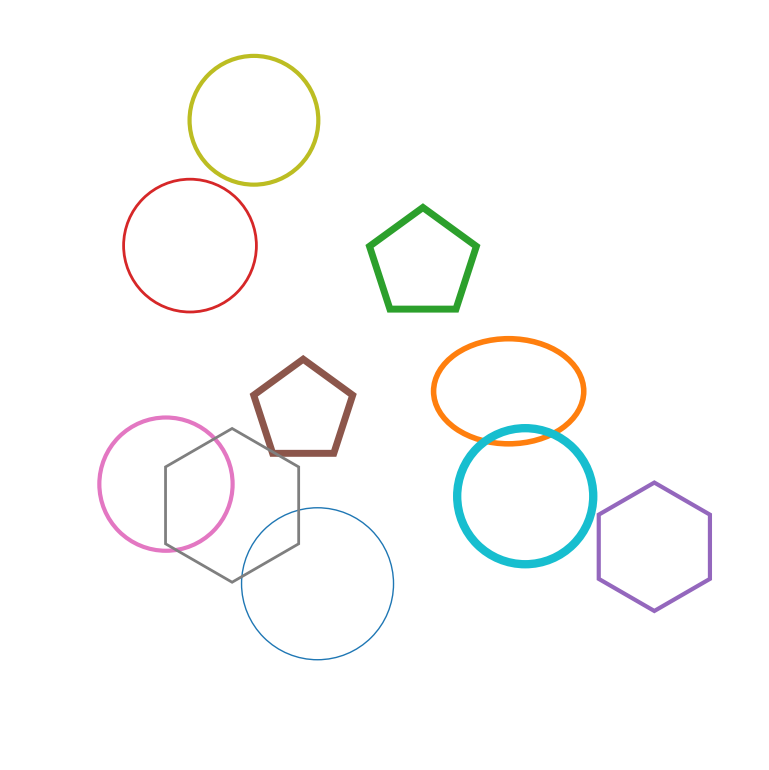[{"shape": "circle", "thickness": 0.5, "radius": 0.49, "center": [0.412, 0.242]}, {"shape": "oval", "thickness": 2, "radius": 0.49, "center": [0.661, 0.492]}, {"shape": "pentagon", "thickness": 2.5, "radius": 0.36, "center": [0.549, 0.658]}, {"shape": "circle", "thickness": 1, "radius": 0.43, "center": [0.247, 0.681]}, {"shape": "hexagon", "thickness": 1.5, "radius": 0.42, "center": [0.85, 0.29]}, {"shape": "pentagon", "thickness": 2.5, "radius": 0.34, "center": [0.394, 0.466]}, {"shape": "circle", "thickness": 1.5, "radius": 0.43, "center": [0.216, 0.371]}, {"shape": "hexagon", "thickness": 1, "radius": 0.5, "center": [0.301, 0.344]}, {"shape": "circle", "thickness": 1.5, "radius": 0.42, "center": [0.33, 0.844]}, {"shape": "circle", "thickness": 3, "radius": 0.44, "center": [0.682, 0.356]}]